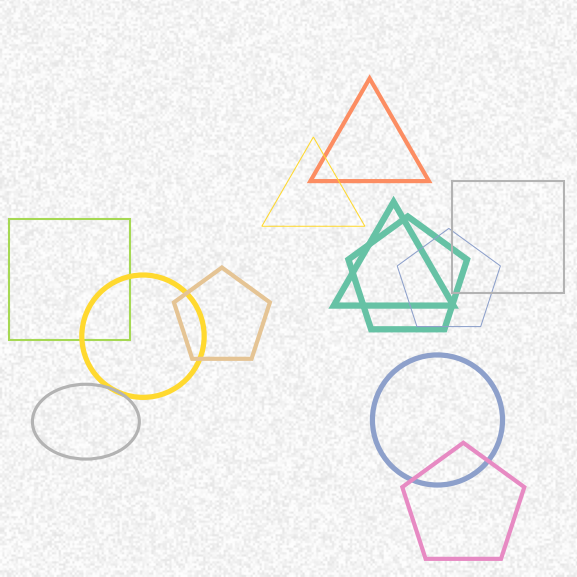[{"shape": "pentagon", "thickness": 3, "radius": 0.54, "center": [0.706, 0.516]}, {"shape": "triangle", "thickness": 3, "radius": 0.6, "center": [0.682, 0.53]}, {"shape": "triangle", "thickness": 2, "radius": 0.59, "center": [0.64, 0.745]}, {"shape": "pentagon", "thickness": 0.5, "radius": 0.47, "center": [0.777, 0.51]}, {"shape": "circle", "thickness": 2.5, "radius": 0.56, "center": [0.758, 0.272]}, {"shape": "pentagon", "thickness": 2, "radius": 0.56, "center": [0.802, 0.121]}, {"shape": "square", "thickness": 1, "radius": 0.53, "center": [0.12, 0.515]}, {"shape": "triangle", "thickness": 0.5, "radius": 0.52, "center": [0.543, 0.659]}, {"shape": "circle", "thickness": 2.5, "radius": 0.53, "center": [0.248, 0.417]}, {"shape": "pentagon", "thickness": 2, "radius": 0.44, "center": [0.384, 0.449]}, {"shape": "oval", "thickness": 1.5, "radius": 0.46, "center": [0.149, 0.269]}, {"shape": "square", "thickness": 1, "radius": 0.48, "center": [0.879, 0.589]}]